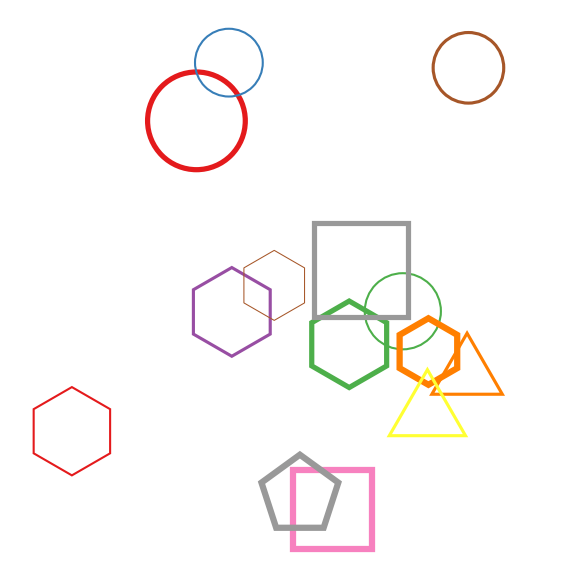[{"shape": "circle", "thickness": 2.5, "radius": 0.42, "center": [0.34, 0.79]}, {"shape": "hexagon", "thickness": 1, "radius": 0.38, "center": [0.124, 0.252]}, {"shape": "circle", "thickness": 1, "radius": 0.29, "center": [0.396, 0.891]}, {"shape": "circle", "thickness": 1, "radius": 0.33, "center": [0.698, 0.46]}, {"shape": "hexagon", "thickness": 2.5, "radius": 0.37, "center": [0.605, 0.403]}, {"shape": "hexagon", "thickness": 1.5, "radius": 0.38, "center": [0.401, 0.459]}, {"shape": "triangle", "thickness": 1.5, "radius": 0.35, "center": [0.809, 0.352]}, {"shape": "hexagon", "thickness": 3, "radius": 0.29, "center": [0.742, 0.39]}, {"shape": "triangle", "thickness": 1.5, "radius": 0.38, "center": [0.74, 0.283]}, {"shape": "circle", "thickness": 1.5, "radius": 0.31, "center": [0.811, 0.882]}, {"shape": "hexagon", "thickness": 0.5, "radius": 0.3, "center": [0.475, 0.505]}, {"shape": "square", "thickness": 3, "radius": 0.34, "center": [0.576, 0.116]}, {"shape": "pentagon", "thickness": 3, "radius": 0.35, "center": [0.519, 0.142]}, {"shape": "square", "thickness": 2.5, "radius": 0.41, "center": [0.625, 0.531]}]